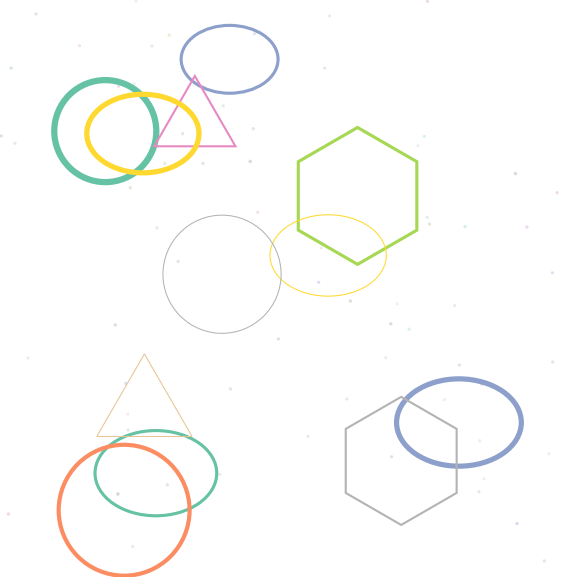[{"shape": "circle", "thickness": 3, "radius": 0.44, "center": [0.182, 0.772]}, {"shape": "oval", "thickness": 1.5, "radius": 0.53, "center": [0.27, 0.18]}, {"shape": "circle", "thickness": 2, "radius": 0.57, "center": [0.215, 0.116]}, {"shape": "oval", "thickness": 1.5, "radius": 0.42, "center": [0.398, 0.896]}, {"shape": "oval", "thickness": 2.5, "radius": 0.54, "center": [0.795, 0.268]}, {"shape": "triangle", "thickness": 1, "radius": 0.41, "center": [0.337, 0.786]}, {"shape": "hexagon", "thickness": 1.5, "radius": 0.59, "center": [0.619, 0.66]}, {"shape": "oval", "thickness": 0.5, "radius": 0.5, "center": [0.568, 0.557]}, {"shape": "oval", "thickness": 2.5, "radius": 0.49, "center": [0.247, 0.768]}, {"shape": "triangle", "thickness": 0.5, "radius": 0.48, "center": [0.25, 0.291]}, {"shape": "hexagon", "thickness": 1, "radius": 0.55, "center": [0.695, 0.201]}, {"shape": "circle", "thickness": 0.5, "radius": 0.51, "center": [0.384, 0.524]}]